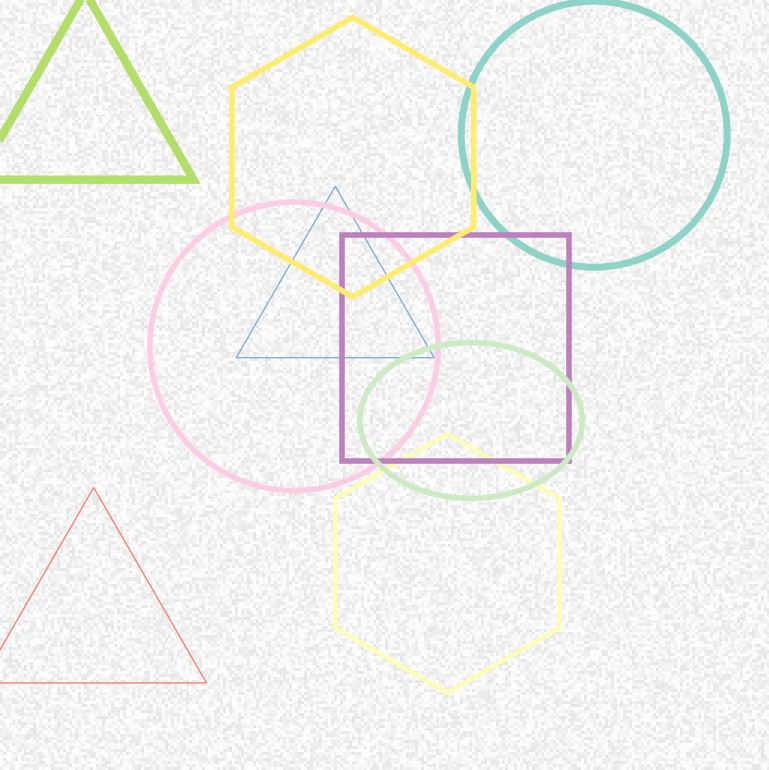[{"shape": "circle", "thickness": 2.5, "radius": 0.86, "center": [0.772, 0.826]}, {"shape": "hexagon", "thickness": 1.5, "radius": 0.84, "center": [0.581, 0.268]}, {"shape": "triangle", "thickness": 0.5, "radius": 0.85, "center": [0.122, 0.198]}, {"shape": "triangle", "thickness": 0.5, "radius": 0.74, "center": [0.435, 0.61]}, {"shape": "triangle", "thickness": 3, "radius": 0.81, "center": [0.11, 0.848]}, {"shape": "circle", "thickness": 2, "radius": 0.94, "center": [0.382, 0.55]}, {"shape": "square", "thickness": 2, "radius": 0.74, "center": [0.592, 0.548]}, {"shape": "oval", "thickness": 2, "radius": 0.72, "center": [0.612, 0.454]}, {"shape": "hexagon", "thickness": 2, "radius": 0.91, "center": [0.458, 0.796]}]